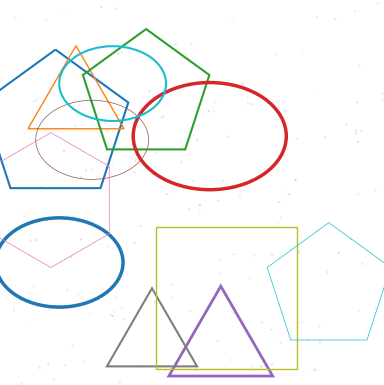[{"shape": "oval", "thickness": 2.5, "radius": 0.83, "center": [0.154, 0.318]}, {"shape": "pentagon", "thickness": 1.5, "radius": 0.99, "center": [0.144, 0.672]}, {"shape": "triangle", "thickness": 1, "radius": 0.72, "center": [0.197, 0.737]}, {"shape": "pentagon", "thickness": 1.5, "radius": 0.86, "center": [0.38, 0.752]}, {"shape": "oval", "thickness": 2.5, "radius": 0.99, "center": [0.545, 0.646]}, {"shape": "triangle", "thickness": 2, "radius": 0.78, "center": [0.573, 0.101]}, {"shape": "oval", "thickness": 0.5, "radius": 0.73, "center": [0.239, 0.637]}, {"shape": "hexagon", "thickness": 0.5, "radius": 0.88, "center": [0.132, 0.48]}, {"shape": "triangle", "thickness": 1.5, "radius": 0.68, "center": [0.395, 0.116]}, {"shape": "square", "thickness": 1, "radius": 0.92, "center": [0.588, 0.226]}, {"shape": "pentagon", "thickness": 0.5, "radius": 0.84, "center": [0.854, 0.253]}, {"shape": "oval", "thickness": 1.5, "radius": 0.69, "center": [0.293, 0.783]}]